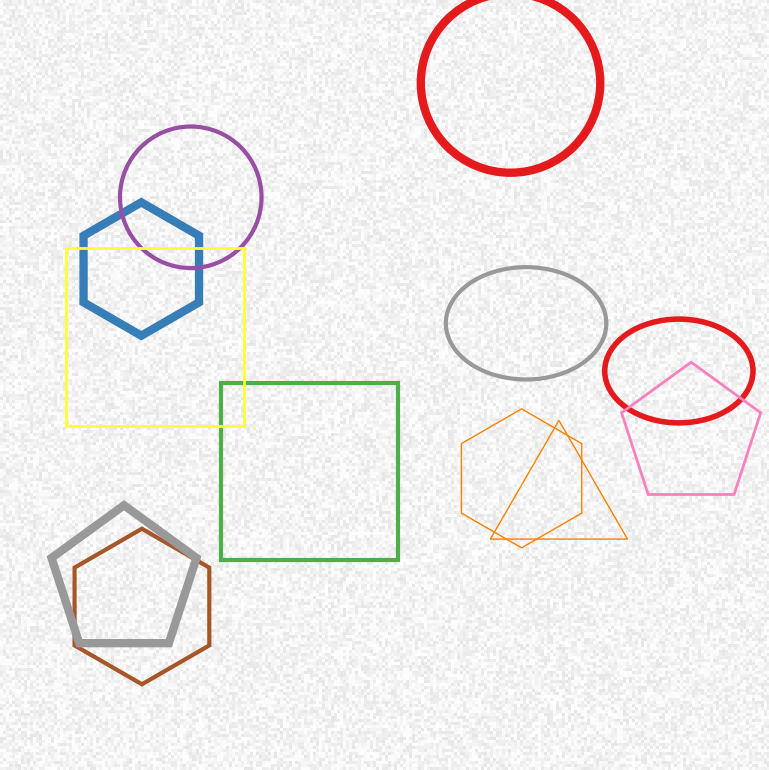[{"shape": "oval", "thickness": 2, "radius": 0.48, "center": [0.882, 0.518]}, {"shape": "circle", "thickness": 3, "radius": 0.58, "center": [0.663, 0.892]}, {"shape": "hexagon", "thickness": 3, "radius": 0.43, "center": [0.184, 0.651]}, {"shape": "square", "thickness": 1.5, "radius": 0.57, "center": [0.402, 0.388]}, {"shape": "circle", "thickness": 1.5, "radius": 0.46, "center": [0.248, 0.744]}, {"shape": "hexagon", "thickness": 0.5, "radius": 0.45, "center": [0.677, 0.379]}, {"shape": "triangle", "thickness": 0.5, "radius": 0.51, "center": [0.726, 0.351]}, {"shape": "square", "thickness": 1, "radius": 0.58, "center": [0.201, 0.562]}, {"shape": "hexagon", "thickness": 1.5, "radius": 0.51, "center": [0.184, 0.212]}, {"shape": "pentagon", "thickness": 1, "radius": 0.47, "center": [0.898, 0.435]}, {"shape": "pentagon", "thickness": 3, "radius": 0.49, "center": [0.161, 0.245]}, {"shape": "oval", "thickness": 1.5, "radius": 0.52, "center": [0.683, 0.58]}]